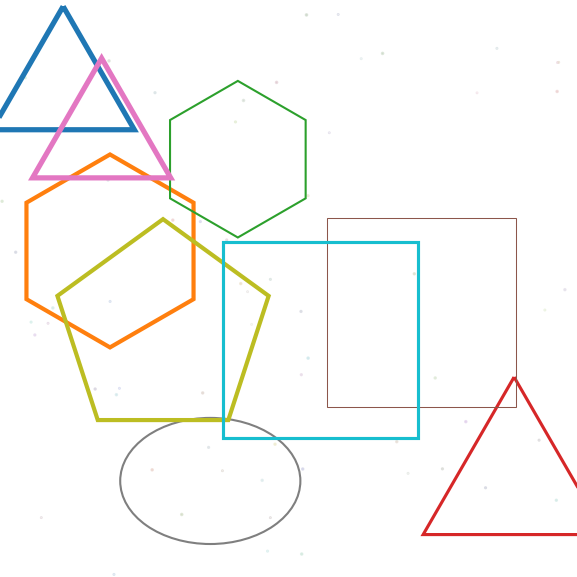[{"shape": "triangle", "thickness": 2.5, "radius": 0.71, "center": [0.109, 0.846]}, {"shape": "hexagon", "thickness": 2, "radius": 0.84, "center": [0.19, 0.565]}, {"shape": "hexagon", "thickness": 1, "radius": 0.68, "center": [0.412, 0.723]}, {"shape": "triangle", "thickness": 1.5, "radius": 0.91, "center": [0.89, 0.164]}, {"shape": "square", "thickness": 0.5, "radius": 0.82, "center": [0.729, 0.458]}, {"shape": "triangle", "thickness": 2.5, "radius": 0.69, "center": [0.176, 0.76]}, {"shape": "oval", "thickness": 1, "radius": 0.78, "center": [0.364, 0.166]}, {"shape": "pentagon", "thickness": 2, "radius": 0.96, "center": [0.282, 0.427]}, {"shape": "square", "thickness": 1.5, "radius": 0.85, "center": [0.556, 0.41]}]